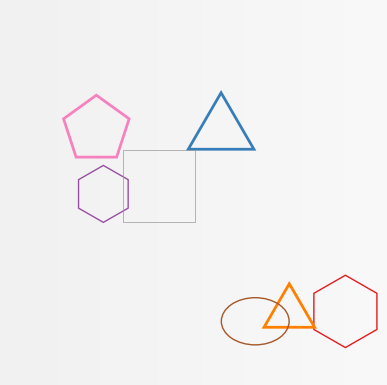[{"shape": "hexagon", "thickness": 1, "radius": 0.47, "center": [0.891, 0.191]}, {"shape": "triangle", "thickness": 2, "radius": 0.49, "center": [0.571, 0.661]}, {"shape": "hexagon", "thickness": 1, "radius": 0.37, "center": [0.267, 0.496]}, {"shape": "triangle", "thickness": 2, "radius": 0.38, "center": [0.747, 0.188]}, {"shape": "oval", "thickness": 1, "radius": 0.44, "center": [0.659, 0.166]}, {"shape": "pentagon", "thickness": 2, "radius": 0.44, "center": [0.249, 0.664]}, {"shape": "square", "thickness": 0.5, "radius": 0.47, "center": [0.41, 0.517]}]